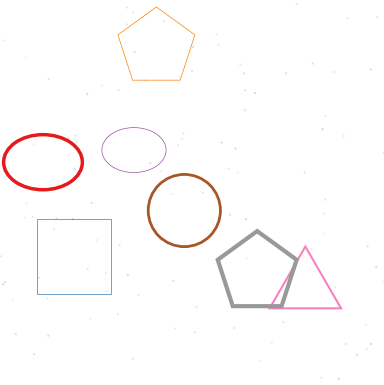[{"shape": "oval", "thickness": 2.5, "radius": 0.51, "center": [0.112, 0.579]}, {"shape": "square", "thickness": 0.5, "radius": 0.48, "center": [0.192, 0.333]}, {"shape": "oval", "thickness": 0.5, "radius": 0.42, "center": [0.348, 0.61]}, {"shape": "pentagon", "thickness": 0.5, "radius": 0.53, "center": [0.406, 0.877]}, {"shape": "circle", "thickness": 2, "radius": 0.47, "center": [0.479, 0.453]}, {"shape": "triangle", "thickness": 1.5, "radius": 0.54, "center": [0.793, 0.253]}, {"shape": "pentagon", "thickness": 3, "radius": 0.54, "center": [0.668, 0.292]}]